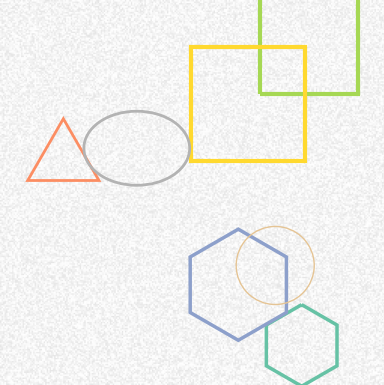[{"shape": "hexagon", "thickness": 2.5, "radius": 0.53, "center": [0.784, 0.103]}, {"shape": "triangle", "thickness": 2, "radius": 0.53, "center": [0.165, 0.585]}, {"shape": "hexagon", "thickness": 2.5, "radius": 0.72, "center": [0.619, 0.26]}, {"shape": "square", "thickness": 3, "radius": 0.64, "center": [0.803, 0.883]}, {"shape": "square", "thickness": 3, "radius": 0.74, "center": [0.644, 0.729]}, {"shape": "circle", "thickness": 1, "radius": 0.51, "center": [0.715, 0.31]}, {"shape": "oval", "thickness": 2, "radius": 0.69, "center": [0.355, 0.615]}]